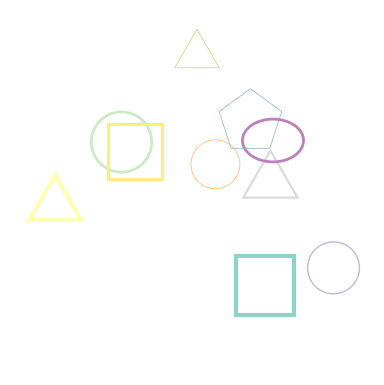[{"shape": "square", "thickness": 3, "radius": 0.38, "center": [0.688, 0.259]}, {"shape": "triangle", "thickness": 3, "radius": 0.39, "center": [0.143, 0.468]}, {"shape": "circle", "thickness": 1, "radius": 0.34, "center": [0.866, 0.304]}, {"shape": "pentagon", "thickness": 0.5, "radius": 0.43, "center": [0.65, 0.684]}, {"shape": "circle", "thickness": 0.5, "radius": 0.32, "center": [0.56, 0.573]}, {"shape": "triangle", "thickness": 0.5, "radius": 0.33, "center": [0.512, 0.857]}, {"shape": "triangle", "thickness": 1.5, "radius": 0.41, "center": [0.702, 0.527]}, {"shape": "oval", "thickness": 2, "radius": 0.4, "center": [0.709, 0.635]}, {"shape": "circle", "thickness": 2, "radius": 0.39, "center": [0.316, 0.631]}, {"shape": "square", "thickness": 2, "radius": 0.35, "center": [0.35, 0.606]}]